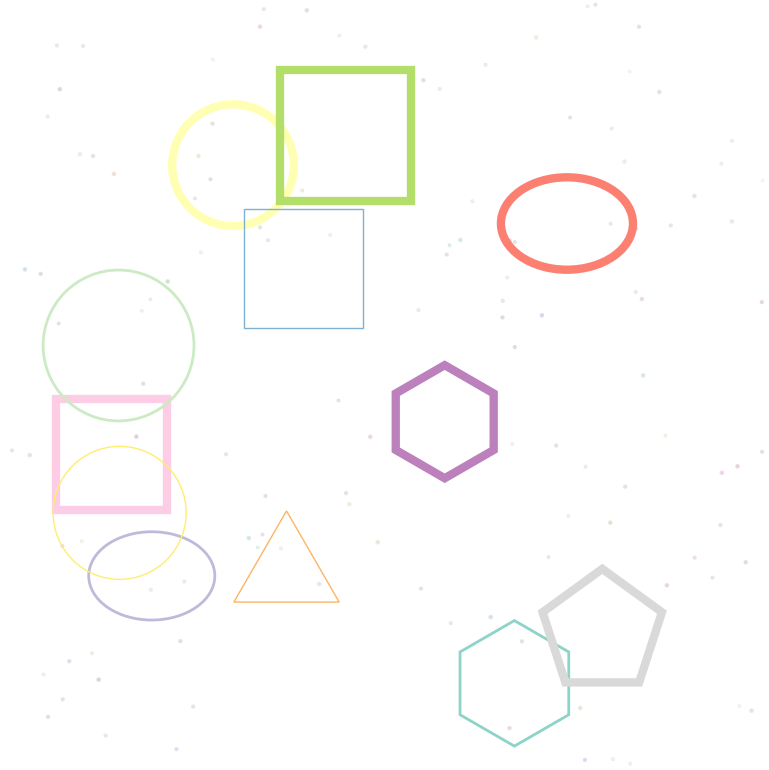[{"shape": "hexagon", "thickness": 1, "radius": 0.41, "center": [0.668, 0.113]}, {"shape": "circle", "thickness": 3, "radius": 0.4, "center": [0.303, 0.785]}, {"shape": "oval", "thickness": 1, "radius": 0.41, "center": [0.197, 0.252]}, {"shape": "oval", "thickness": 3, "radius": 0.43, "center": [0.736, 0.71]}, {"shape": "square", "thickness": 0.5, "radius": 0.39, "center": [0.394, 0.651]}, {"shape": "triangle", "thickness": 0.5, "radius": 0.39, "center": [0.372, 0.258]}, {"shape": "square", "thickness": 3, "radius": 0.43, "center": [0.449, 0.823]}, {"shape": "square", "thickness": 3, "radius": 0.36, "center": [0.144, 0.409]}, {"shape": "pentagon", "thickness": 3, "radius": 0.41, "center": [0.782, 0.18]}, {"shape": "hexagon", "thickness": 3, "radius": 0.37, "center": [0.578, 0.452]}, {"shape": "circle", "thickness": 1, "radius": 0.49, "center": [0.154, 0.551]}, {"shape": "circle", "thickness": 0.5, "radius": 0.43, "center": [0.155, 0.334]}]